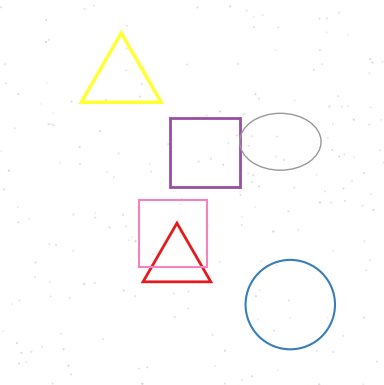[{"shape": "triangle", "thickness": 2, "radius": 0.51, "center": [0.46, 0.319]}, {"shape": "circle", "thickness": 1.5, "radius": 0.58, "center": [0.754, 0.209]}, {"shape": "square", "thickness": 2, "radius": 0.45, "center": [0.532, 0.604]}, {"shape": "triangle", "thickness": 2.5, "radius": 0.6, "center": [0.315, 0.794]}, {"shape": "square", "thickness": 1.5, "radius": 0.44, "center": [0.449, 0.394]}, {"shape": "oval", "thickness": 1, "radius": 0.53, "center": [0.728, 0.632]}]